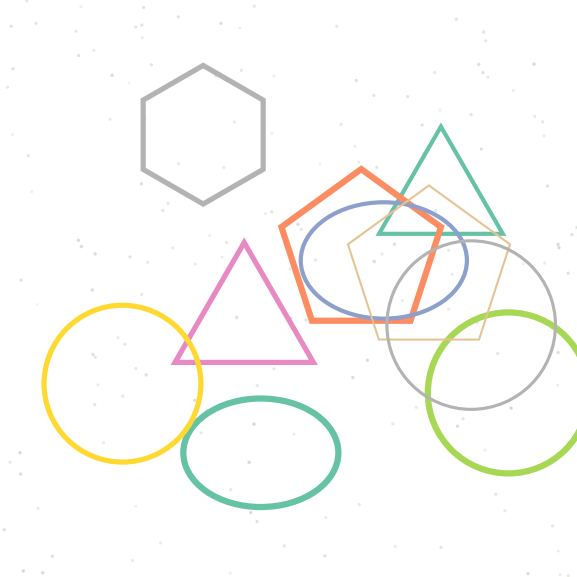[{"shape": "triangle", "thickness": 2, "radius": 0.62, "center": [0.763, 0.656]}, {"shape": "oval", "thickness": 3, "radius": 0.67, "center": [0.452, 0.215]}, {"shape": "pentagon", "thickness": 3, "radius": 0.73, "center": [0.625, 0.561]}, {"shape": "oval", "thickness": 2, "radius": 0.72, "center": [0.665, 0.548]}, {"shape": "triangle", "thickness": 2.5, "radius": 0.69, "center": [0.423, 0.441]}, {"shape": "circle", "thickness": 3, "radius": 0.7, "center": [0.88, 0.319]}, {"shape": "circle", "thickness": 2.5, "radius": 0.68, "center": [0.212, 0.335]}, {"shape": "pentagon", "thickness": 1, "radius": 0.74, "center": [0.743, 0.531]}, {"shape": "hexagon", "thickness": 2.5, "radius": 0.6, "center": [0.352, 0.766]}, {"shape": "circle", "thickness": 1.5, "radius": 0.73, "center": [0.816, 0.436]}]